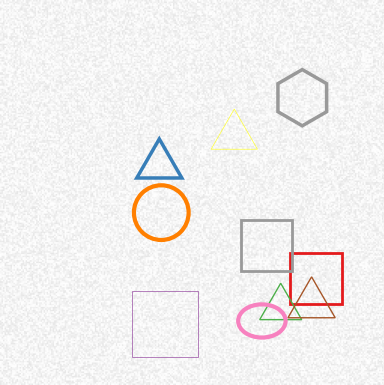[{"shape": "square", "thickness": 2, "radius": 0.33, "center": [0.821, 0.277]}, {"shape": "triangle", "thickness": 2.5, "radius": 0.34, "center": [0.414, 0.571]}, {"shape": "triangle", "thickness": 1, "radius": 0.32, "center": [0.729, 0.201]}, {"shape": "square", "thickness": 0.5, "radius": 0.43, "center": [0.428, 0.158]}, {"shape": "circle", "thickness": 3, "radius": 0.36, "center": [0.419, 0.448]}, {"shape": "triangle", "thickness": 0.5, "radius": 0.35, "center": [0.609, 0.647]}, {"shape": "triangle", "thickness": 1, "radius": 0.35, "center": [0.809, 0.21]}, {"shape": "oval", "thickness": 3, "radius": 0.31, "center": [0.68, 0.166]}, {"shape": "square", "thickness": 2, "radius": 0.34, "center": [0.692, 0.363]}, {"shape": "hexagon", "thickness": 2.5, "radius": 0.37, "center": [0.785, 0.746]}]